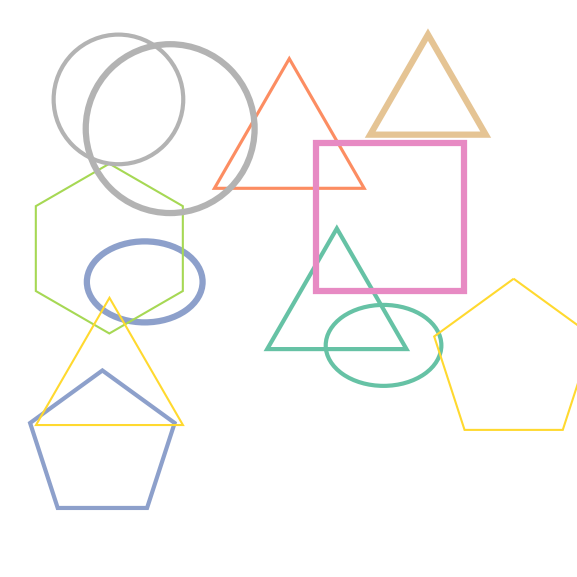[{"shape": "triangle", "thickness": 2, "radius": 0.7, "center": [0.583, 0.464]}, {"shape": "oval", "thickness": 2, "radius": 0.5, "center": [0.664, 0.401]}, {"shape": "triangle", "thickness": 1.5, "radius": 0.75, "center": [0.501, 0.748]}, {"shape": "pentagon", "thickness": 2, "radius": 0.66, "center": [0.177, 0.226]}, {"shape": "oval", "thickness": 3, "radius": 0.5, "center": [0.251, 0.511]}, {"shape": "square", "thickness": 3, "radius": 0.64, "center": [0.675, 0.623]}, {"shape": "hexagon", "thickness": 1, "radius": 0.73, "center": [0.189, 0.569]}, {"shape": "triangle", "thickness": 1, "radius": 0.73, "center": [0.19, 0.337]}, {"shape": "pentagon", "thickness": 1, "radius": 0.72, "center": [0.889, 0.372]}, {"shape": "triangle", "thickness": 3, "radius": 0.58, "center": [0.741, 0.824]}, {"shape": "circle", "thickness": 2, "radius": 0.56, "center": [0.205, 0.827]}, {"shape": "circle", "thickness": 3, "radius": 0.73, "center": [0.295, 0.776]}]